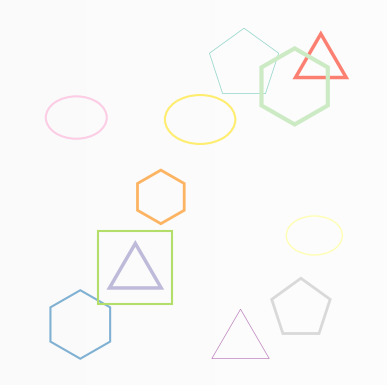[{"shape": "pentagon", "thickness": 0.5, "radius": 0.47, "center": [0.63, 0.833]}, {"shape": "oval", "thickness": 1, "radius": 0.36, "center": [0.811, 0.388]}, {"shape": "triangle", "thickness": 2.5, "radius": 0.39, "center": [0.349, 0.291]}, {"shape": "triangle", "thickness": 2.5, "radius": 0.38, "center": [0.828, 0.836]}, {"shape": "hexagon", "thickness": 1.5, "radius": 0.44, "center": [0.207, 0.157]}, {"shape": "hexagon", "thickness": 2, "radius": 0.35, "center": [0.415, 0.489]}, {"shape": "square", "thickness": 1.5, "radius": 0.48, "center": [0.35, 0.305]}, {"shape": "oval", "thickness": 1.5, "radius": 0.39, "center": [0.197, 0.695]}, {"shape": "pentagon", "thickness": 2, "radius": 0.4, "center": [0.777, 0.198]}, {"shape": "triangle", "thickness": 0.5, "radius": 0.43, "center": [0.621, 0.111]}, {"shape": "hexagon", "thickness": 3, "radius": 0.49, "center": [0.76, 0.776]}, {"shape": "oval", "thickness": 1.5, "radius": 0.45, "center": [0.516, 0.69]}]